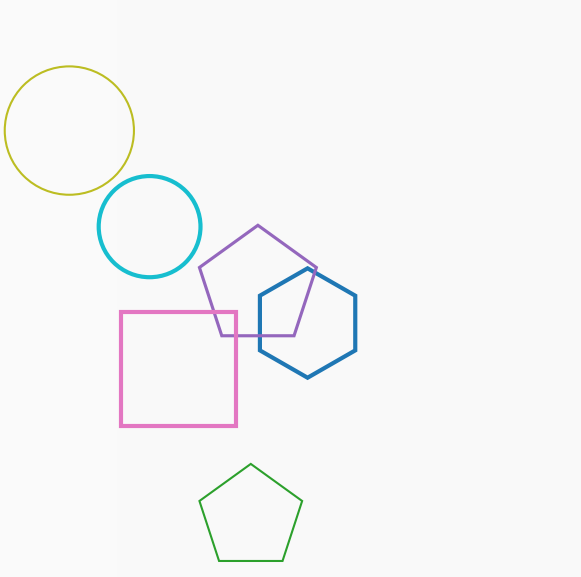[{"shape": "hexagon", "thickness": 2, "radius": 0.47, "center": [0.529, 0.44]}, {"shape": "pentagon", "thickness": 1, "radius": 0.46, "center": [0.431, 0.103]}, {"shape": "pentagon", "thickness": 1.5, "radius": 0.53, "center": [0.444, 0.503]}, {"shape": "square", "thickness": 2, "radius": 0.49, "center": [0.307, 0.36]}, {"shape": "circle", "thickness": 1, "radius": 0.56, "center": [0.119, 0.773]}, {"shape": "circle", "thickness": 2, "radius": 0.44, "center": [0.257, 0.607]}]